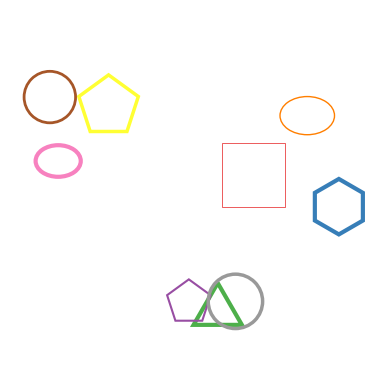[{"shape": "square", "thickness": 0.5, "radius": 0.41, "center": [0.659, 0.545]}, {"shape": "hexagon", "thickness": 3, "radius": 0.36, "center": [0.88, 0.463]}, {"shape": "triangle", "thickness": 3, "radius": 0.36, "center": [0.566, 0.192]}, {"shape": "pentagon", "thickness": 1.5, "radius": 0.3, "center": [0.49, 0.215]}, {"shape": "oval", "thickness": 1, "radius": 0.35, "center": [0.798, 0.7]}, {"shape": "pentagon", "thickness": 2.5, "radius": 0.41, "center": [0.282, 0.724]}, {"shape": "circle", "thickness": 2, "radius": 0.33, "center": [0.129, 0.748]}, {"shape": "oval", "thickness": 3, "radius": 0.29, "center": [0.151, 0.582]}, {"shape": "circle", "thickness": 2.5, "radius": 0.35, "center": [0.612, 0.217]}]